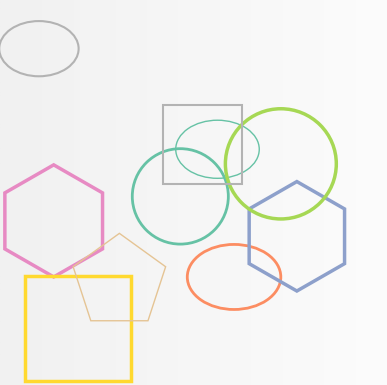[{"shape": "circle", "thickness": 2, "radius": 0.62, "center": [0.465, 0.49]}, {"shape": "oval", "thickness": 1, "radius": 0.54, "center": [0.561, 0.612]}, {"shape": "oval", "thickness": 2, "radius": 0.6, "center": [0.604, 0.281]}, {"shape": "hexagon", "thickness": 2.5, "radius": 0.71, "center": [0.766, 0.386]}, {"shape": "hexagon", "thickness": 2.5, "radius": 0.73, "center": [0.139, 0.426]}, {"shape": "circle", "thickness": 2.5, "radius": 0.72, "center": [0.725, 0.574]}, {"shape": "square", "thickness": 2.5, "radius": 0.68, "center": [0.202, 0.148]}, {"shape": "pentagon", "thickness": 1, "radius": 0.63, "center": [0.308, 0.268]}, {"shape": "square", "thickness": 1.5, "radius": 0.51, "center": [0.522, 0.624]}, {"shape": "oval", "thickness": 1.5, "radius": 0.51, "center": [0.1, 0.874]}]